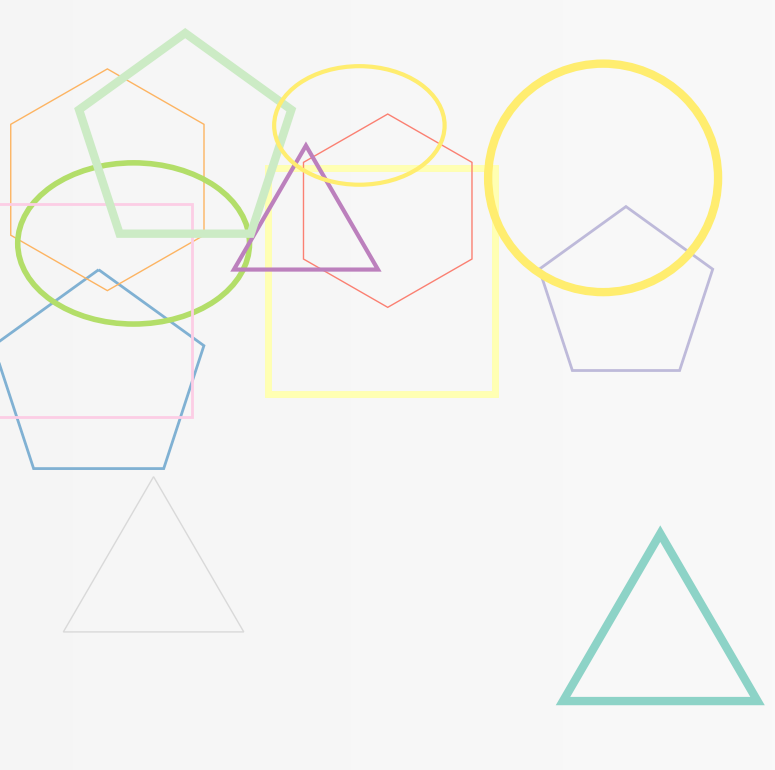[{"shape": "triangle", "thickness": 3, "radius": 0.72, "center": [0.852, 0.162]}, {"shape": "square", "thickness": 2.5, "radius": 0.73, "center": [0.492, 0.635]}, {"shape": "pentagon", "thickness": 1, "radius": 0.59, "center": [0.808, 0.614]}, {"shape": "hexagon", "thickness": 0.5, "radius": 0.63, "center": [0.5, 0.726]}, {"shape": "pentagon", "thickness": 1, "radius": 0.71, "center": [0.127, 0.507]}, {"shape": "hexagon", "thickness": 0.5, "radius": 0.72, "center": [0.139, 0.767]}, {"shape": "oval", "thickness": 2, "radius": 0.75, "center": [0.172, 0.684]}, {"shape": "square", "thickness": 1, "radius": 0.69, "center": [0.109, 0.597]}, {"shape": "triangle", "thickness": 0.5, "radius": 0.67, "center": [0.198, 0.247]}, {"shape": "triangle", "thickness": 1.5, "radius": 0.54, "center": [0.395, 0.704]}, {"shape": "pentagon", "thickness": 3, "radius": 0.72, "center": [0.239, 0.813]}, {"shape": "circle", "thickness": 3, "radius": 0.74, "center": [0.778, 0.769]}, {"shape": "oval", "thickness": 1.5, "radius": 0.55, "center": [0.464, 0.837]}]